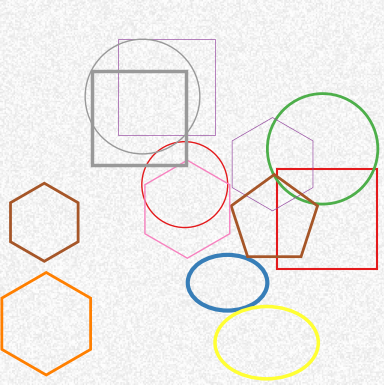[{"shape": "square", "thickness": 1.5, "radius": 0.65, "center": [0.849, 0.431]}, {"shape": "circle", "thickness": 1, "radius": 0.56, "center": [0.48, 0.521]}, {"shape": "oval", "thickness": 3, "radius": 0.52, "center": [0.591, 0.266]}, {"shape": "circle", "thickness": 2, "radius": 0.72, "center": [0.838, 0.613]}, {"shape": "hexagon", "thickness": 0.5, "radius": 0.61, "center": [0.708, 0.573]}, {"shape": "square", "thickness": 0.5, "radius": 0.63, "center": [0.433, 0.774]}, {"shape": "hexagon", "thickness": 2, "radius": 0.67, "center": [0.12, 0.159]}, {"shape": "oval", "thickness": 2.5, "radius": 0.67, "center": [0.693, 0.11]}, {"shape": "hexagon", "thickness": 2, "radius": 0.51, "center": [0.115, 0.423]}, {"shape": "pentagon", "thickness": 2, "radius": 0.59, "center": [0.713, 0.429]}, {"shape": "hexagon", "thickness": 1, "radius": 0.64, "center": [0.487, 0.457]}, {"shape": "square", "thickness": 2.5, "radius": 0.61, "center": [0.361, 0.694]}, {"shape": "circle", "thickness": 1, "radius": 0.74, "center": [0.37, 0.749]}]